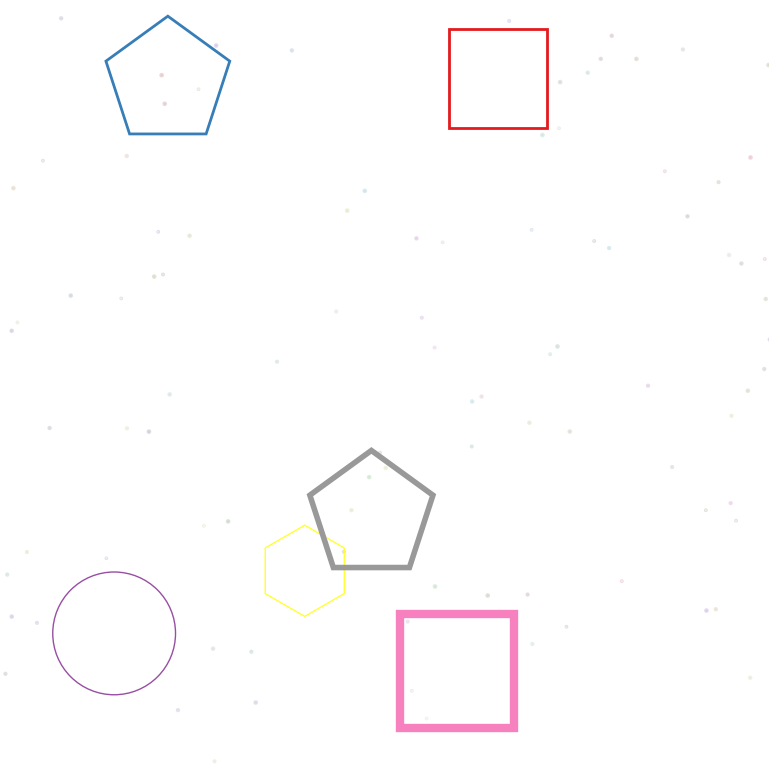[{"shape": "square", "thickness": 1, "radius": 0.32, "center": [0.647, 0.898]}, {"shape": "pentagon", "thickness": 1, "radius": 0.42, "center": [0.218, 0.894]}, {"shape": "circle", "thickness": 0.5, "radius": 0.4, "center": [0.148, 0.177]}, {"shape": "hexagon", "thickness": 0.5, "radius": 0.3, "center": [0.396, 0.259]}, {"shape": "square", "thickness": 3, "radius": 0.37, "center": [0.594, 0.129]}, {"shape": "pentagon", "thickness": 2, "radius": 0.42, "center": [0.482, 0.331]}]